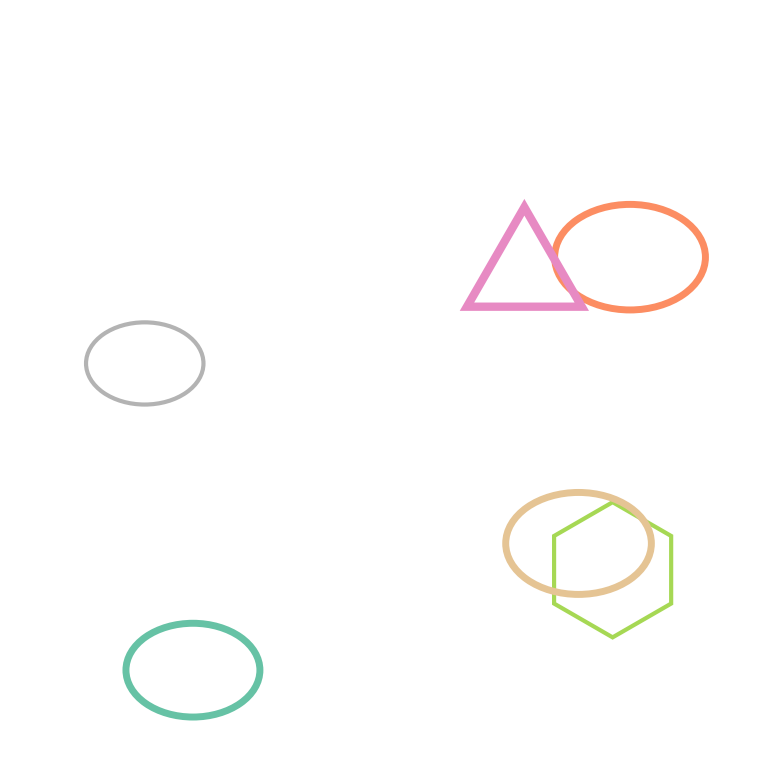[{"shape": "oval", "thickness": 2.5, "radius": 0.43, "center": [0.251, 0.13]}, {"shape": "oval", "thickness": 2.5, "radius": 0.49, "center": [0.818, 0.666]}, {"shape": "triangle", "thickness": 3, "radius": 0.43, "center": [0.681, 0.645]}, {"shape": "hexagon", "thickness": 1.5, "radius": 0.44, "center": [0.796, 0.26]}, {"shape": "oval", "thickness": 2.5, "radius": 0.47, "center": [0.751, 0.294]}, {"shape": "oval", "thickness": 1.5, "radius": 0.38, "center": [0.188, 0.528]}]